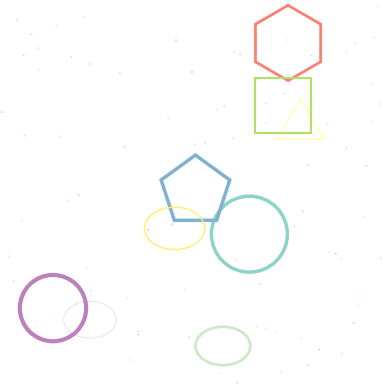[{"shape": "circle", "thickness": 2.5, "radius": 0.49, "center": [0.648, 0.392]}, {"shape": "triangle", "thickness": 1, "radius": 0.35, "center": [0.781, 0.674]}, {"shape": "hexagon", "thickness": 2, "radius": 0.49, "center": [0.748, 0.888]}, {"shape": "pentagon", "thickness": 2.5, "radius": 0.47, "center": [0.508, 0.504]}, {"shape": "square", "thickness": 1.5, "radius": 0.36, "center": [0.735, 0.725]}, {"shape": "oval", "thickness": 0.5, "radius": 0.34, "center": [0.234, 0.17]}, {"shape": "circle", "thickness": 3, "radius": 0.43, "center": [0.138, 0.2]}, {"shape": "oval", "thickness": 2, "radius": 0.36, "center": [0.579, 0.101]}, {"shape": "oval", "thickness": 1, "radius": 0.39, "center": [0.454, 0.407]}]